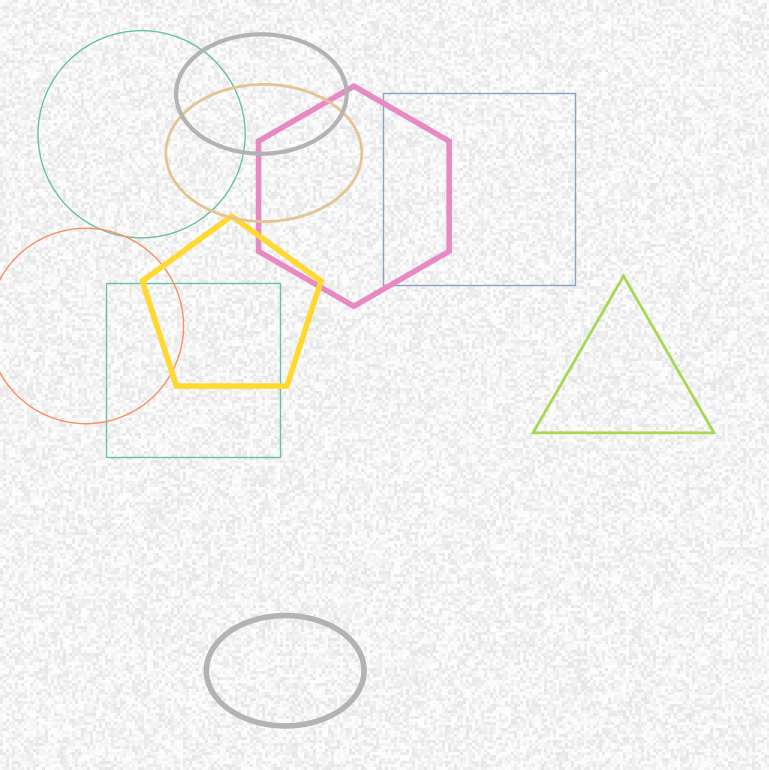[{"shape": "circle", "thickness": 0.5, "radius": 0.67, "center": [0.184, 0.826]}, {"shape": "square", "thickness": 0.5, "radius": 0.56, "center": [0.251, 0.519]}, {"shape": "circle", "thickness": 0.5, "radius": 0.63, "center": [0.111, 0.577]}, {"shape": "square", "thickness": 0.5, "radius": 0.62, "center": [0.622, 0.754]}, {"shape": "hexagon", "thickness": 2, "radius": 0.71, "center": [0.46, 0.745]}, {"shape": "triangle", "thickness": 1, "radius": 0.68, "center": [0.81, 0.506]}, {"shape": "pentagon", "thickness": 2, "radius": 0.61, "center": [0.301, 0.597]}, {"shape": "oval", "thickness": 1, "radius": 0.64, "center": [0.343, 0.801]}, {"shape": "oval", "thickness": 2, "radius": 0.51, "center": [0.37, 0.129]}, {"shape": "oval", "thickness": 1.5, "radius": 0.55, "center": [0.339, 0.878]}]